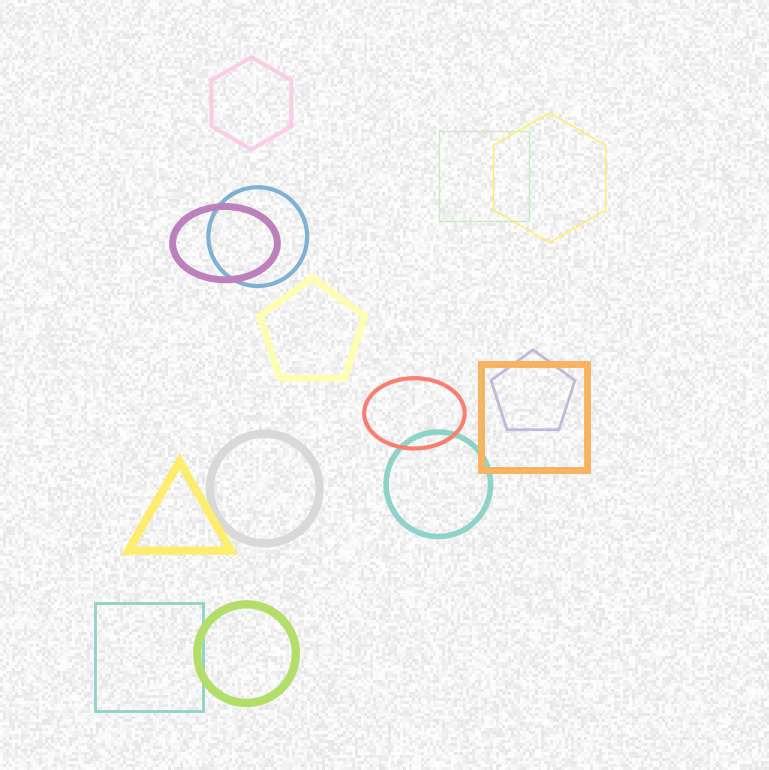[{"shape": "square", "thickness": 1, "radius": 0.35, "center": [0.193, 0.147]}, {"shape": "circle", "thickness": 2, "radius": 0.34, "center": [0.569, 0.371]}, {"shape": "pentagon", "thickness": 2.5, "radius": 0.36, "center": [0.405, 0.567]}, {"shape": "pentagon", "thickness": 1, "radius": 0.29, "center": [0.692, 0.488]}, {"shape": "oval", "thickness": 1.5, "radius": 0.33, "center": [0.538, 0.463]}, {"shape": "circle", "thickness": 1.5, "radius": 0.32, "center": [0.335, 0.693]}, {"shape": "square", "thickness": 2.5, "radius": 0.35, "center": [0.694, 0.458]}, {"shape": "circle", "thickness": 3, "radius": 0.32, "center": [0.32, 0.151]}, {"shape": "hexagon", "thickness": 1.5, "radius": 0.3, "center": [0.327, 0.866]}, {"shape": "circle", "thickness": 3, "radius": 0.36, "center": [0.344, 0.366]}, {"shape": "oval", "thickness": 2.5, "radius": 0.34, "center": [0.292, 0.684]}, {"shape": "square", "thickness": 0.5, "radius": 0.29, "center": [0.629, 0.772]}, {"shape": "triangle", "thickness": 3, "radius": 0.39, "center": [0.233, 0.323]}, {"shape": "hexagon", "thickness": 0.5, "radius": 0.42, "center": [0.714, 0.769]}]